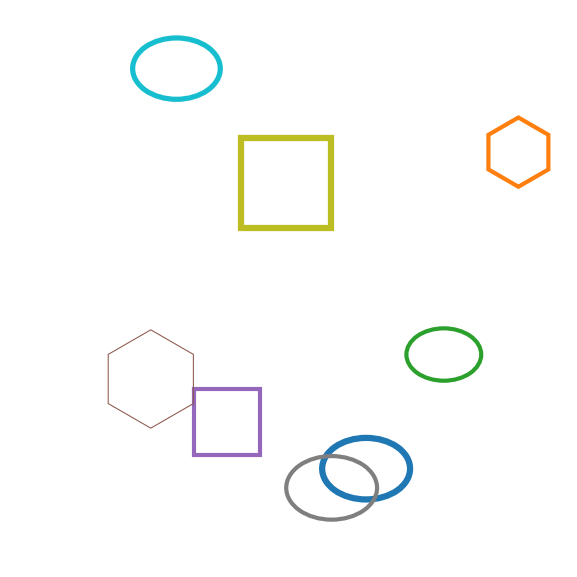[{"shape": "oval", "thickness": 3, "radius": 0.38, "center": [0.634, 0.188]}, {"shape": "hexagon", "thickness": 2, "radius": 0.3, "center": [0.898, 0.736]}, {"shape": "oval", "thickness": 2, "radius": 0.32, "center": [0.769, 0.385]}, {"shape": "square", "thickness": 2, "radius": 0.29, "center": [0.393, 0.268]}, {"shape": "hexagon", "thickness": 0.5, "radius": 0.43, "center": [0.261, 0.343]}, {"shape": "oval", "thickness": 2, "radius": 0.39, "center": [0.574, 0.154]}, {"shape": "square", "thickness": 3, "radius": 0.39, "center": [0.495, 0.683]}, {"shape": "oval", "thickness": 2.5, "radius": 0.38, "center": [0.306, 0.88]}]